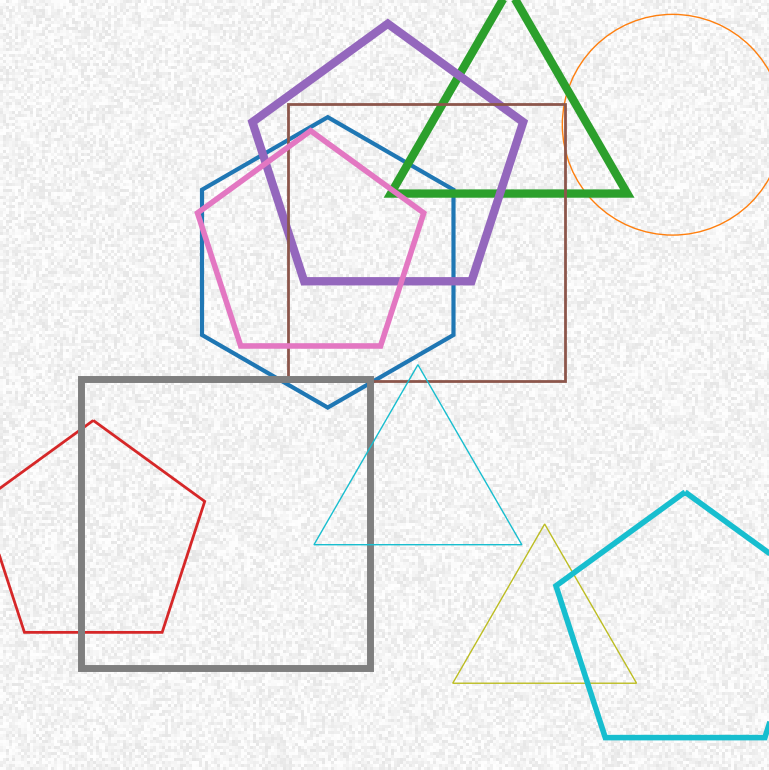[{"shape": "hexagon", "thickness": 1.5, "radius": 0.94, "center": [0.426, 0.659]}, {"shape": "circle", "thickness": 0.5, "radius": 0.72, "center": [0.874, 0.838]}, {"shape": "triangle", "thickness": 3, "radius": 0.89, "center": [0.661, 0.837]}, {"shape": "pentagon", "thickness": 1, "radius": 0.76, "center": [0.121, 0.302]}, {"shape": "pentagon", "thickness": 3, "radius": 0.92, "center": [0.504, 0.784]}, {"shape": "square", "thickness": 1, "radius": 0.9, "center": [0.553, 0.685]}, {"shape": "pentagon", "thickness": 2, "radius": 0.77, "center": [0.403, 0.676]}, {"shape": "square", "thickness": 2.5, "radius": 0.94, "center": [0.292, 0.32]}, {"shape": "triangle", "thickness": 0.5, "radius": 0.69, "center": [0.707, 0.182]}, {"shape": "pentagon", "thickness": 2, "radius": 0.88, "center": [0.89, 0.185]}, {"shape": "triangle", "thickness": 0.5, "radius": 0.78, "center": [0.543, 0.371]}]